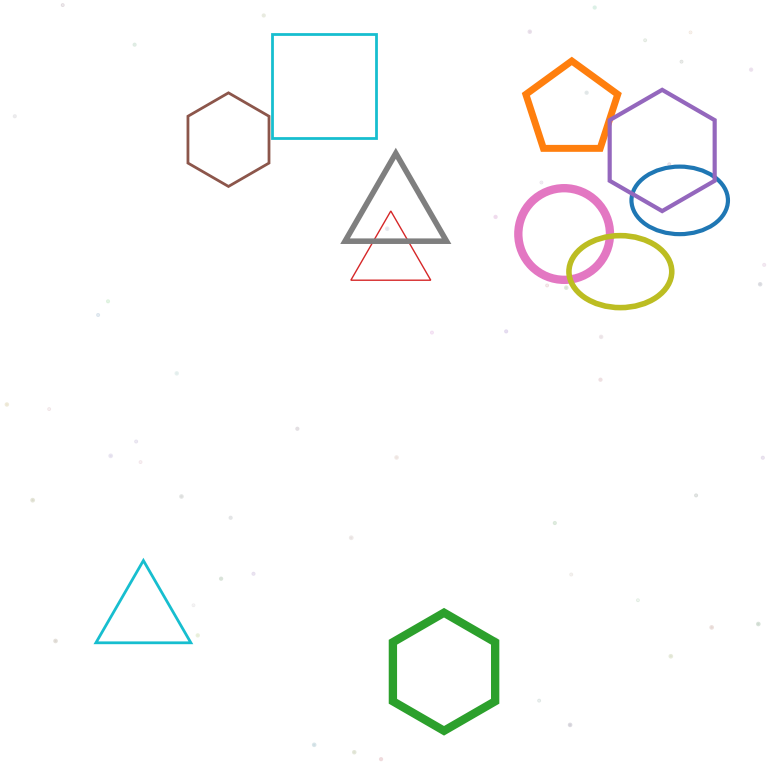[{"shape": "oval", "thickness": 1.5, "radius": 0.31, "center": [0.883, 0.74]}, {"shape": "pentagon", "thickness": 2.5, "radius": 0.31, "center": [0.743, 0.858]}, {"shape": "hexagon", "thickness": 3, "radius": 0.38, "center": [0.577, 0.128]}, {"shape": "triangle", "thickness": 0.5, "radius": 0.3, "center": [0.508, 0.666]}, {"shape": "hexagon", "thickness": 1.5, "radius": 0.39, "center": [0.86, 0.805]}, {"shape": "hexagon", "thickness": 1, "radius": 0.3, "center": [0.297, 0.819]}, {"shape": "circle", "thickness": 3, "radius": 0.3, "center": [0.733, 0.696]}, {"shape": "triangle", "thickness": 2, "radius": 0.38, "center": [0.514, 0.725]}, {"shape": "oval", "thickness": 2, "radius": 0.33, "center": [0.806, 0.647]}, {"shape": "triangle", "thickness": 1, "radius": 0.36, "center": [0.186, 0.201]}, {"shape": "square", "thickness": 1, "radius": 0.34, "center": [0.421, 0.888]}]